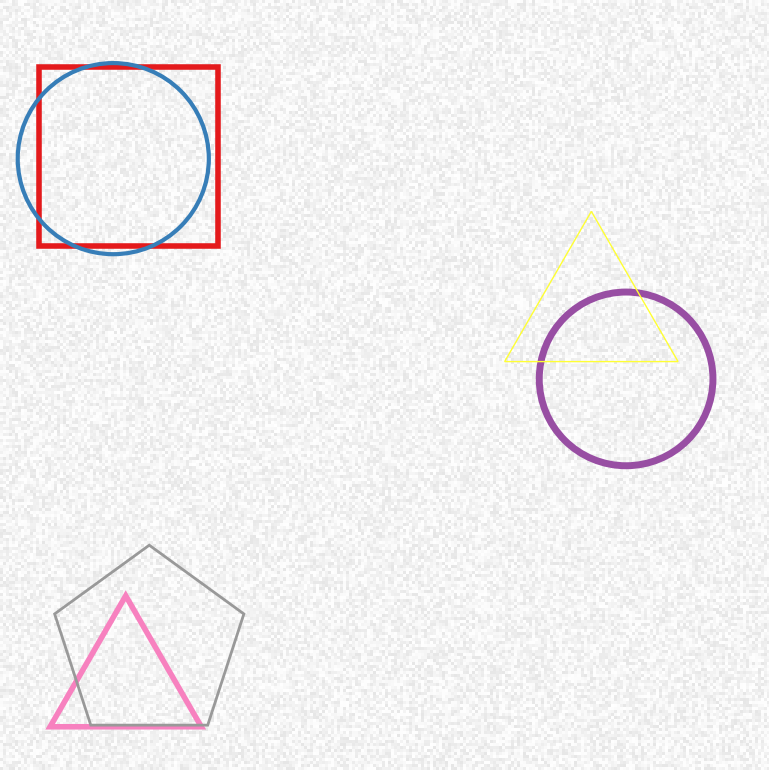[{"shape": "square", "thickness": 2, "radius": 0.58, "center": [0.167, 0.797]}, {"shape": "circle", "thickness": 1.5, "radius": 0.62, "center": [0.147, 0.794]}, {"shape": "circle", "thickness": 2.5, "radius": 0.56, "center": [0.813, 0.508]}, {"shape": "triangle", "thickness": 0.5, "radius": 0.65, "center": [0.768, 0.595]}, {"shape": "triangle", "thickness": 2, "radius": 0.57, "center": [0.163, 0.113]}, {"shape": "pentagon", "thickness": 1, "radius": 0.65, "center": [0.194, 0.163]}]